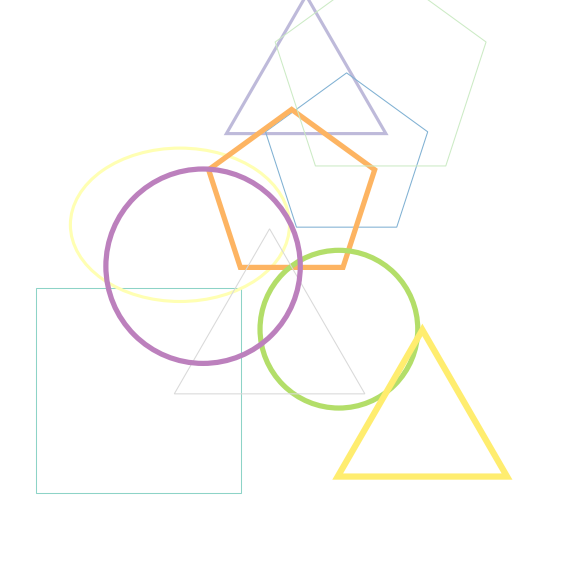[{"shape": "square", "thickness": 0.5, "radius": 0.89, "center": [0.239, 0.323]}, {"shape": "oval", "thickness": 1.5, "radius": 0.95, "center": [0.312, 0.61]}, {"shape": "triangle", "thickness": 1.5, "radius": 0.8, "center": [0.53, 0.847]}, {"shape": "pentagon", "thickness": 0.5, "radius": 0.74, "center": [0.6, 0.725]}, {"shape": "pentagon", "thickness": 2.5, "radius": 0.76, "center": [0.505, 0.658]}, {"shape": "circle", "thickness": 2.5, "radius": 0.68, "center": [0.587, 0.429]}, {"shape": "triangle", "thickness": 0.5, "radius": 0.95, "center": [0.467, 0.412]}, {"shape": "circle", "thickness": 2.5, "radius": 0.84, "center": [0.352, 0.538]}, {"shape": "pentagon", "thickness": 0.5, "radius": 0.96, "center": [0.659, 0.867]}, {"shape": "triangle", "thickness": 3, "radius": 0.85, "center": [0.731, 0.259]}]